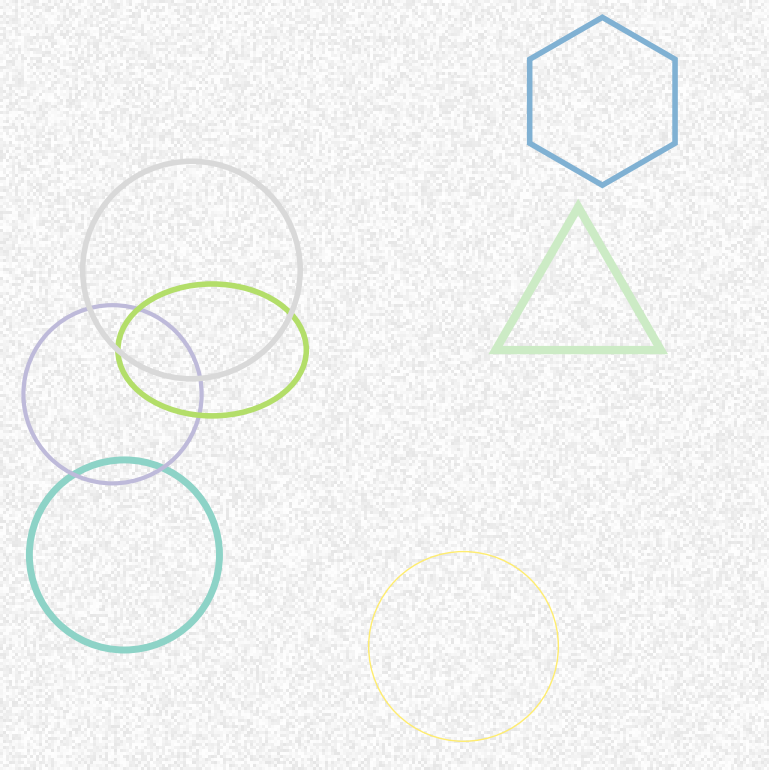[{"shape": "circle", "thickness": 2.5, "radius": 0.62, "center": [0.162, 0.279]}, {"shape": "circle", "thickness": 1.5, "radius": 0.58, "center": [0.146, 0.488]}, {"shape": "hexagon", "thickness": 2, "radius": 0.55, "center": [0.782, 0.868]}, {"shape": "oval", "thickness": 2, "radius": 0.61, "center": [0.275, 0.546]}, {"shape": "circle", "thickness": 2, "radius": 0.71, "center": [0.249, 0.649]}, {"shape": "triangle", "thickness": 3, "radius": 0.62, "center": [0.751, 0.607]}, {"shape": "circle", "thickness": 0.5, "radius": 0.62, "center": [0.602, 0.16]}]